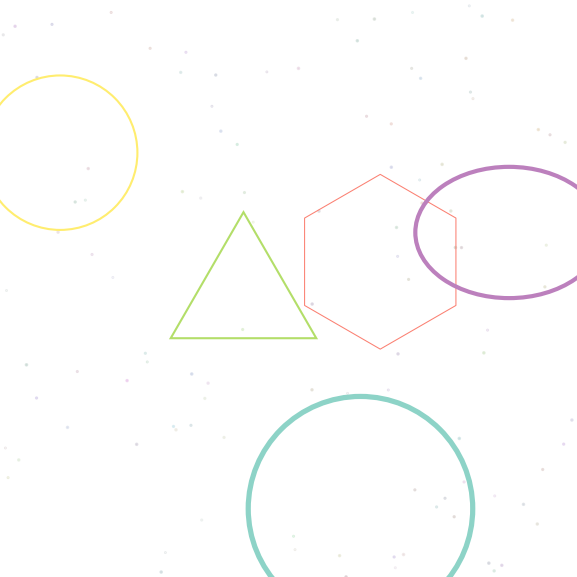[{"shape": "circle", "thickness": 2.5, "radius": 0.97, "center": [0.624, 0.118]}, {"shape": "hexagon", "thickness": 0.5, "radius": 0.76, "center": [0.658, 0.546]}, {"shape": "triangle", "thickness": 1, "radius": 0.73, "center": [0.422, 0.486]}, {"shape": "oval", "thickness": 2, "radius": 0.81, "center": [0.882, 0.597]}, {"shape": "circle", "thickness": 1, "radius": 0.67, "center": [0.104, 0.735]}]